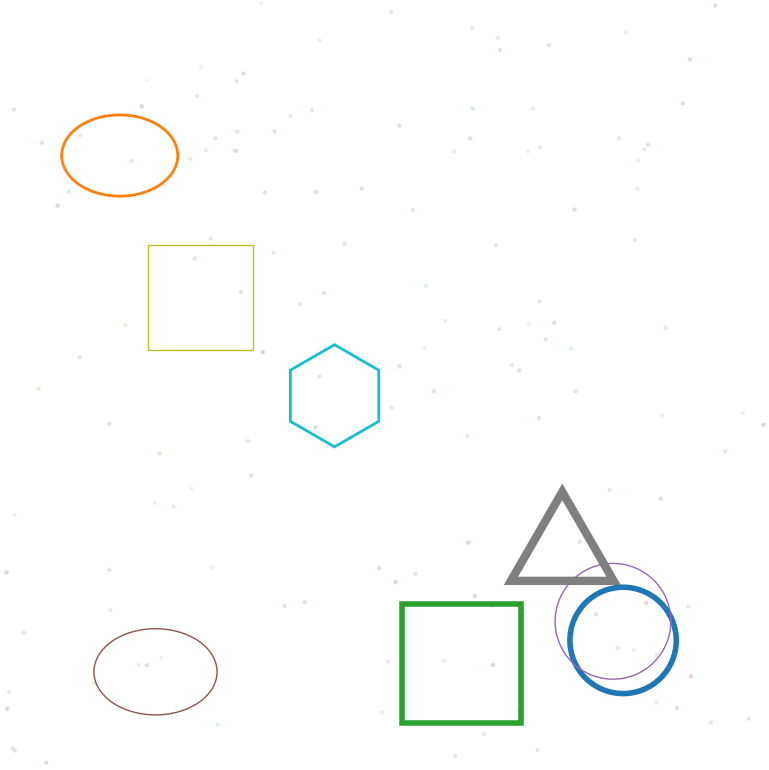[{"shape": "circle", "thickness": 2, "radius": 0.35, "center": [0.809, 0.168]}, {"shape": "oval", "thickness": 1, "radius": 0.38, "center": [0.155, 0.798]}, {"shape": "square", "thickness": 2, "radius": 0.38, "center": [0.6, 0.138]}, {"shape": "circle", "thickness": 0.5, "radius": 0.38, "center": [0.796, 0.193]}, {"shape": "oval", "thickness": 0.5, "radius": 0.4, "center": [0.202, 0.128]}, {"shape": "triangle", "thickness": 3, "radius": 0.39, "center": [0.73, 0.284]}, {"shape": "square", "thickness": 0.5, "radius": 0.34, "center": [0.26, 0.614]}, {"shape": "hexagon", "thickness": 1, "radius": 0.33, "center": [0.434, 0.486]}]